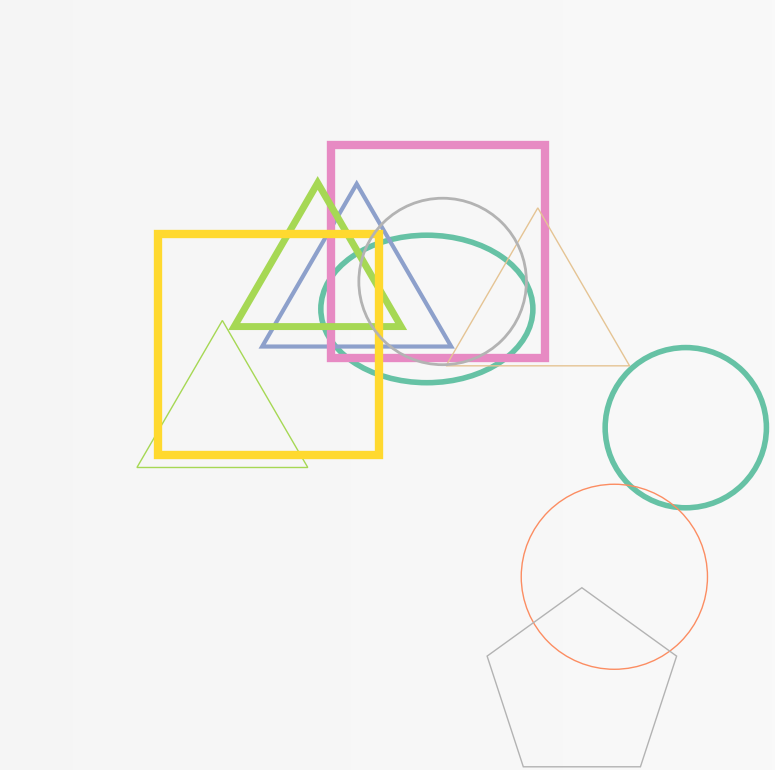[{"shape": "circle", "thickness": 2, "radius": 0.52, "center": [0.885, 0.445]}, {"shape": "oval", "thickness": 2, "radius": 0.68, "center": [0.551, 0.599]}, {"shape": "circle", "thickness": 0.5, "radius": 0.6, "center": [0.793, 0.251]}, {"shape": "triangle", "thickness": 1.5, "radius": 0.7, "center": [0.46, 0.62]}, {"shape": "square", "thickness": 3, "radius": 0.69, "center": [0.565, 0.673]}, {"shape": "triangle", "thickness": 0.5, "radius": 0.64, "center": [0.287, 0.457]}, {"shape": "triangle", "thickness": 2.5, "radius": 0.62, "center": [0.41, 0.638]}, {"shape": "square", "thickness": 3, "radius": 0.72, "center": [0.346, 0.552]}, {"shape": "triangle", "thickness": 0.5, "radius": 0.68, "center": [0.694, 0.593]}, {"shape": "pentagon", "thickness": 0.5, "radius": 0.64, "center": [0.751, 0.108]}, {"shape": "circle", "thickness": 1, "radius": 0.54, "center": [0.571, 0.634]}]